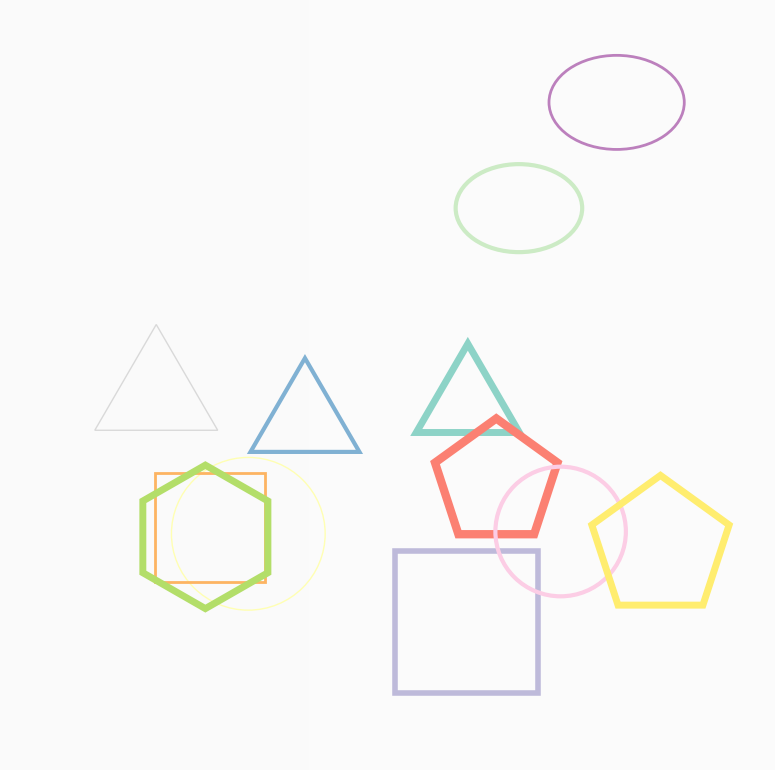[{"shape": "triangle", "thickness": 2.5, "radius": 0.38, "center": [0.604, 0.477]}, {"shape": "circle", "thickness": 0.5, "radius": 0.5, "center": [0.32, 0.307]}, {"shape": "square", "thickness": 2, "radius": 0.46, "center": [0.602, 0.192]}, {"shape": "pentagon", "thickness": 3, "radius": 0.42, "center": [0.64, 0.373]}, {"shape": "triangle", "thickness": 1.5, "radius": 0.41, "center": [0.393, 0.454]}, {"shape": "square", "thickness": 1, "radius": 0.36, "center": [0.271, 0.315]}, {"shape": "hexagon", "thickness": 2.5, "radius": 0.47, "center": [0.265, 0.303]}, {"shape": "circle", "thickness": 1.5, "radius": 0.42, "center": [0.723, 0.31]}, {"shape": "triangle", "thickness": 0.5, "radius": 0.46, "center": [0.202, 0.487]}, {"shape": "oval", "thickness": 1, "radius": 0.44, "center": [0.796, 0.867]}, {"shape": "oval", "thickness": 1.5, "radius": 0.41, "center": [0.67, 0.73]}, {"shape": "pentagon", "thickness": 2.5, "radius": 0.47, "center": [0.852, 0.289]}]